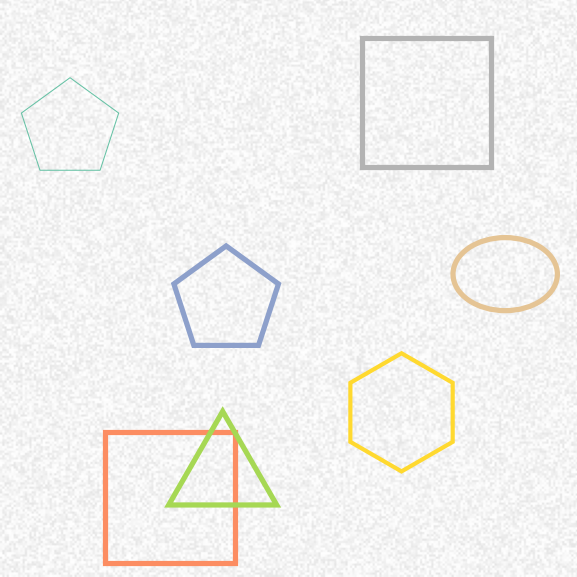[{"shape": "pentagon", "thickness": 0.5, "radius": 0.44, "center": [0.121, 0.776]}, {"shape": "square", "thickness": 2.5, "radius": 0.57, "center": [0.295, 0.138]}, {"shape": "pentagon", "thickness": 2.5, "radius": 0.48, "center": [0.392, 0.478]}, {"shape": "triangle", "thickness": 2.5, "radius": 0.54, "center": [0.386, 0.179]}, {"shape": "hexagon", "thickness": 2, "radius": 0.51, "center": [0.695, 0.285]}, {"shape": "oval", "thickness": 2.5, "radius": 0.45, "center": [0.875, 0.524]}, {"shape": "square", "thickness": 2.5, "radius": 0.56, "center": [0.739, 0.822]}]